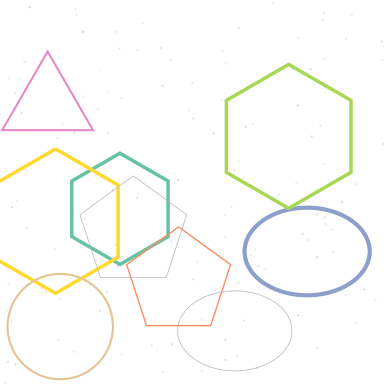[{"shape": "hexagon", "thickness": 2.5, "radius": 0.72, "center": [0.312, 0.458]}, {"shape": "pentagon", "thickness": 1, "radius": 0.71, "center": [0.464, 0.269]}, {"shape": "oval", "thickness": 3, "radius": 0.81, "center": [0.798, 0.347]}, {"shape": "triangle", "thickness": 1.5, "radius": 0.68, "center": [0.124, 0.73]}, {"shape": "hexagon", "thickness": 2.5, "radius": 0.93, "center": [0.75, 0.646]}, {"shape": "hexagon", "thickness": 2.5, "radius": 0.94, "center": [0.144, 0.426]}, {"shape": "circle", "thickness": 1.5, "radius": 0.68, "center": [0.156, 0.152]}, {"shape": "pentagon", "thickness": 0.5, "radius": 0.73, "center": [0.346, 0.397]}, {"shape": "oval", "thickness": 0.5, "radius": 0.74, "center": [0.61, 0.141]}]